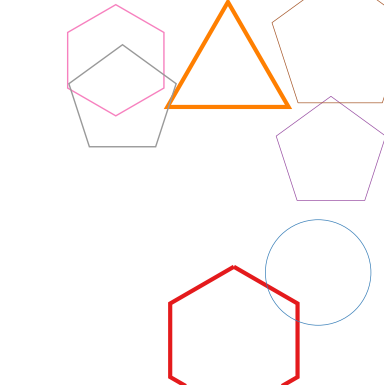[{"shape": "hexagon", "thickness": 3, "radius": 0.95, "center": [0.607, 0.116]}, {"shape": "circle", "thickness": 0.5, "radius": 0.69, "center": [0.826, 0.292]}, {"shape": "pentagon", "thickness": 0.5, "radius": 0.75, "center": [0.86, 0.6]}, {"shape": "triangle", "thickness": 3, "radius": 0.91, "center": [0.592, 0.813]}, {"shape": "pentagon", "thickness": 0.5, "radius": 0.93, "center": [0.884, 0.884]}, {"shape": "hexagon", "thickness": 1, "radius": 0.72, "center": [0.301, 0.843]}, {"shape": "pentagon", "thickness": 1, "radius": 0.73, "center": [0.318, 0.737]}]